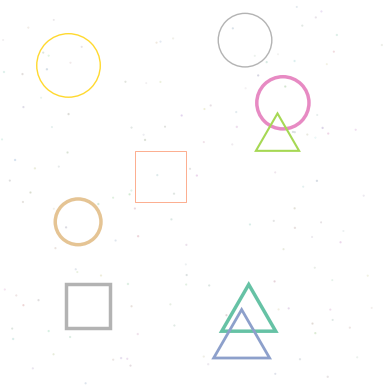[{"shape": "triangle", "thickness": 2.5, "radius": 0.4, "center": [0.646, 0.18]}, {"shape": "square", "thickness": 0.5, "radius": 0.33, "center": [0.417, 0.541]}, {"shape": "triangle", "thickness": 2, "radius": 0.42, "center": [0.628, 0.112]}, {"shape": "circle", "thickness": 2.5, "radius": 0.34, "center": [0.735, 0.733]}, {"shape": "triangle", "thickness": 1.5, "radius": 0.32, "center": [0.721, 0.641]}, {"shape": "circle", "thickness": 1, "radius": 0.41, "center": [0.178, 0.83]}, {"shape": "circle", "thickness": 2.5, "radius": 0.3, "center": [0.203, 0.424]}, {"shape": "square", "thickness": 2.5, "radius": 0.29, "center": [0.229, 0.205]}, {"shape": "circle", "thickness": 1, "radius": 0.35, "center": [0.636, 0.896]}]